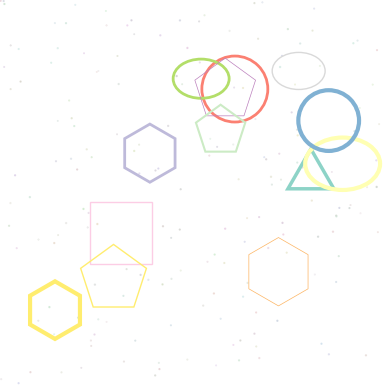[{"shape": "triangle", "thickness": 2.5, "radius": 0.34, "center": [0.808, 0.544]}, {"shape": "oval", "thickness": 3, "radius": 0.49, "center": [0.89, 0.575]}, {"shape": "hexagon", "thickness": 2, "radius": 0.38, "center": [0.389, 0.602]}, {"shape": "circle", "thickness": 2, "radius": 0.43, "center": [0.61, 0.769]}, {"shape": "circle", "thickness": 3, "radius": 0.39, "center": [0.854, 0.687]}, {"shape": "hexagon", "thickness": 0.5, "radius": 0.44, "center": [0.723, 0.294]}, {"shape": "oval", "thickness": 2, "radius": 0.36, "center": [0.522, 0.796]}, {"shape": "square", "thickness": 1, "radius": 0.4, "center": [0.314, 0.396]}, {"shape": "oval", "thickness": 1, "radius": 0.34, "center": [0.776, 0.816]}, {"shape": "pentagon", "thickness": 0.5, "radius": 0.41, "center": [0.585, 0.766]}, {"shape": "pentagon", "thickness": 1.5, "radius": 0.34, "center": [0.573, 0.661]}, {"shape": "pentagon", "thickness": 1, "radius": 0.45, "center": [0.295, 0.275]}, {"shape": "hexagon", "thickness": 3, "radius": 0.37, "center": [0.143, 0.194]}]